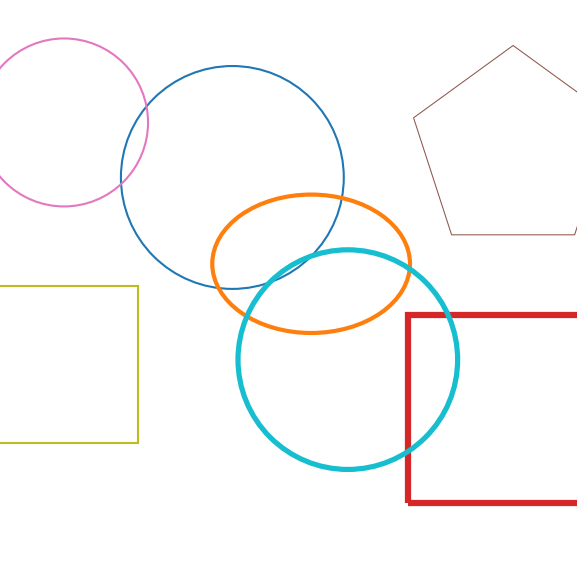[{"shape": "circle", "thickness": 1, "radius": 0.96, "center": [0.402, 0.692]}, {"shape": "oval", "thickness": 2, "radius": 0.86, "center": [0.539, 0.542]}, {"shape": "square", "thickness": 3, "radius": 0.81, "center": [0.87, 0.291]}, {"shape": "pentagon", "thickness": 0.5, "radius": 0.91, "center": [0.888, 0.739]}, {"shape": "circle", "thickness": 1, "radius": 0.73, "center": [0.111, 0.787]}, {"shape": "square", "thickness": 1, "radius": 0.68, "center": [0.104, 0.368]}, {"shape": "circle", "thickness": 2.5, "radius": 0.95, "center": [0.602, 0.376]}]